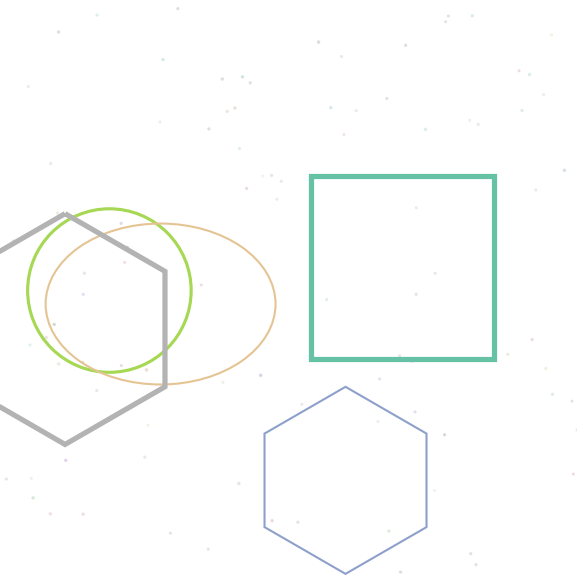[{"shape": "square", "thickness": 2.5, "radius": 0.79, "center": [0.696, 0.536]}, {"shape": "hexagon", "thickness": 1, "radius": 0.81, "center": [0.598, 0.167]}, {"shape": "circle", "thickness": 1.5, "radius": 0.71, "center": [0.189, 0.496]}, {"shape": "oval", "thickness": 1, "radius": 1.0, "center": [0.278, 0.473]}, {"shape": "hexagon", "thickness": 2.5, "radius": 1.0, "center": [0.113, 0.429]}]